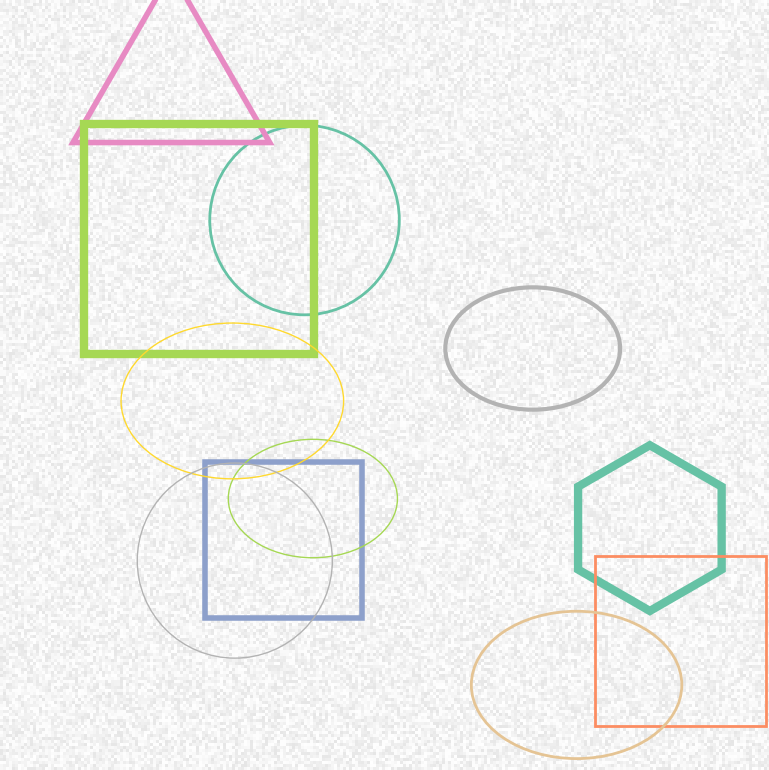[{"shape": "hexagon", "thickness": 3, "radius": 0.54, "center": [0.844, 0.314]}, {"shape": "circle", "thickness": 1, "radius": 0.62, "center": [0.396, 0.714]}, {"shape": "square", "thickness": 1, "radius": 0.55, "center": [0.884, 0.168]}, {"shape": "square", "thickness": 2, "radius": 0.51, "center": [0.368, 0.298]}, {"shape": "triangle", "thickness": 2, "radius": 0.74, "center": [0.223, 0.889]}, {"shape": "square", "thickness": 3, "radius": 0.75, "center": [0.258, 0.69]}, {"shape": "oval", "thickness": 0.5, "radius": 0.55, "center": [0.406, 0.353]}, {"shape": "oval", "thickness": 0.5, "radius": 0.72, "center": [0.302, 0.479]}, {"shape": "oval", "thickness": 1, "radius": 0.68, "center": [0.749, 0.11]}, {"shape": "circle", "thickness": 0.5, "radius": 0.63, "center": [0.305, 0.272]}, {"shape": "oval", "thickness": 1.5, "radius": 0.57, "center": [0.692, 0.547]}]